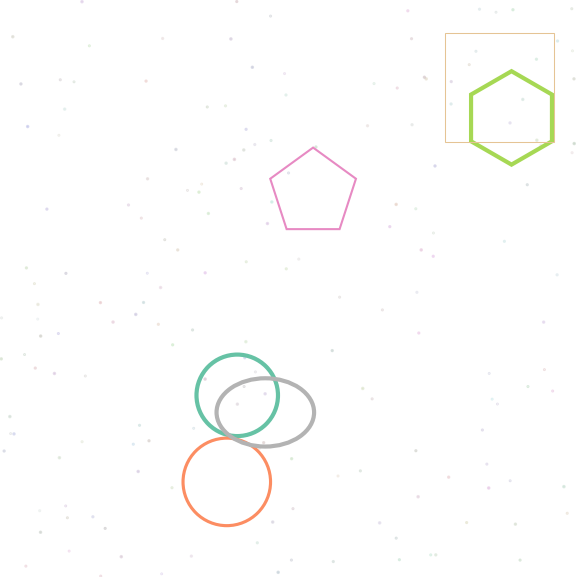[{"shape": "circle", "thickness": 2, "radius": 0.35, "center": [0.411, 0.315]}, {"shape": "circle", "thickness": 1.5, "radius": 0.38, "center": [0.393, 0.165]}, {"shape": "pentagon", "thickness": 1, "radius": 0.39, "center": [0.542, 0.666]}, {"shape": "hexagon", "thickness": 2, "radius": 0.4, "center": [0.886, 0.795]}, {"shape": "square", "thickness": 0.5, "radius": 0.47, "center": [0.865, 0.847]}, {"shape": "oval", "thickness": 2, "radius": 0.42, "center": [0.459, 0.285]}]